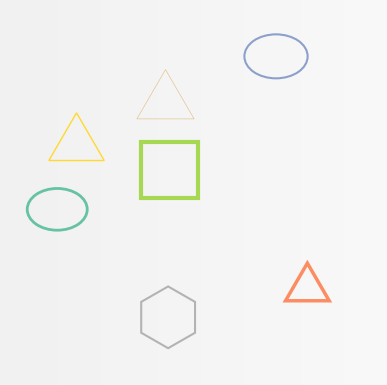[{"shape": "oval", "thickness": 2, "radius": 0.39, "center": [0.148, 0.456]}, {"shape": "triangle", "thickness": 2.5, "radius": 0.33, "center": [0.793, 0.251]}, {"shape": "oval", "thickness": 1.5, "radius": 0.41, "center": [0.712, 0.854]}, {"shape": "square", "thickness": 3, "radius": 0.37, "center": [0.436, 0.559]}, {"shape": "triangle", "thickness": 1, "radius": 0.41, "center": [0.198, 0.624]}, {"shape": "triangle", "thickness": 0.5, "radius": 0.43, "center": [0.427, 0.734]}, {"shape": "hexagon", "thickness": 1.5, "radius": 0.4, "center": [0.434, 0.176]}]